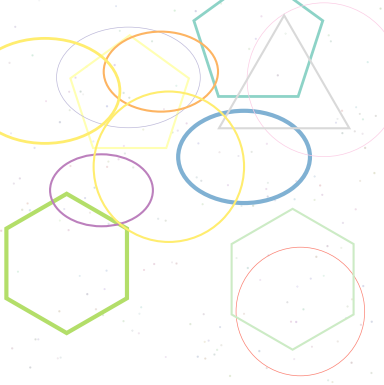[{"shape": "pentagon", "thickness": 2, "radius": 0.88, "center": [0.671, 0.892]}, {"shape": "pentagon", "thickness": 1.5, "radius": 0.81, "center": [0.337, 0.747]}, {"shape": "oval", "thickness": 0.5, "radius": 0.93, "center": [0.334, 0.799]}, {"shape": "circle", "thickness": 0.5, "radius": 0.84, "center": [0.78, 0.191]}, {"shape": "oval", "thickness": 3, "radius": 0.86, "center": [0.634, 0.592]}, {"shape": "oval", "thickness": 1.5, "radius": 0.74, "center": [0.418, 0.814]}, {"shape": "hexagon", "thickness": 3, "radius": 0.9, "center": [0.173, 0.316]}, {"shape": "circle", "thickness": 0.5, "radius": 1.0, "center": [0.842, 0.793]}, {"shape": "triangle", "thickness": 1.5, "radius": 0.98, "center": [0.738, 0.765]}, {"shape": "oval", "thickness": 1.5, "radius": 0.67, "center": [0.264, 0.506]}, {"shape": "hexagon", "thickness": 1.5, "radius": 0.91, "center": [0.76, 0.275]}, {"shape": "circle", "thickness": 1.5, "radius": 0.98, "center": [0.439, 0.567]}, {"shape": "oval", "thickness": 2, "radius": 0.97, "center": [0.117, 0.764]}]